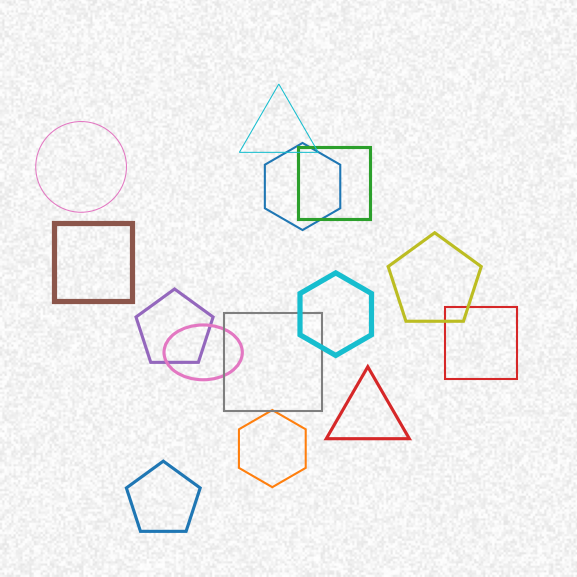[{"shape": "pentagon", "thickness": 1.5, "radius": 0.34, "center": [0.283, 0.133]}, {"shape": "hexagon", "thickness": 1, "radius": 0.38, "center": [0.524, 0.676]}, {"shape": "hexagon", "thickness": 1, "radius": 0.33, "center": [0.472, 0.222]}, {"shape": "square", "thickness": 1.5, "radius": 0.31, "center": [0.579, 0.682]}, {"shape": "square", "thickness": 1, "radius": 0.31, "center": [0.833, 0.406]}, {"shape": "triangle", "thickness": 1.5, "radius": 0.42, "center": [0.637, 0.281]}, {"shape": "pentagon", "thickness": 1.5, "radius": 0.35, "center": [0.302, 0.428]}, {"shape": "square", "thickness": 2.5, "radius": 0.34, "center": [0.161, 0.545]}, {"shape": "oval", "thickness": 1.5, "radius": 0.34, "center": [0.352, 0.389]}, {"shape": "circle", "thickness": 0.5, "radius": 0.39, "center": [0.14, 0.71]}, {"shape": "square", "thickness": 1, "radius": 0.42, "center": [0.473, 0.373]}, {"shape": "pentagon", "thickness": 1.5, "radius": 0.42, "center": [0.753, 0.511]}, {"shape": "hexagon", "thickness": 2.5, "radius": 0.36, "center": [0.581, 0.455]}, {"shape": "triangle", "thickness": 0.5, "radius": 0.39, "center": [0.483, 0.775]}]